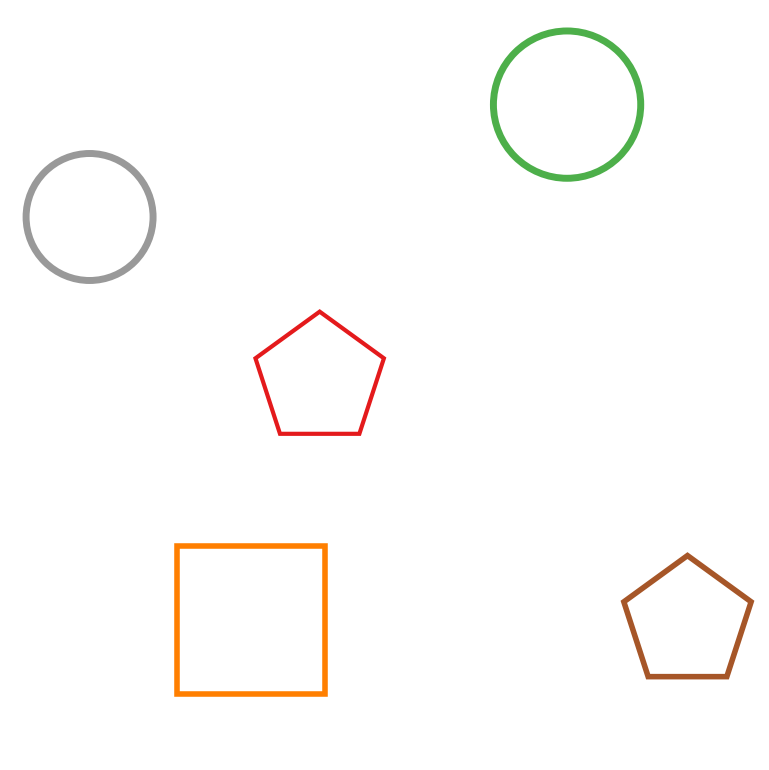[{"shape": "pentagon", "thickness": 1.5, "radius": 0.44, "center": [0.415, 0.508]}, {"shape": "circle", "thickness": 2.5, "radius": 0.48, "center": [0.736, 0.864]}, {"shape": "square", "thickness": 2, "radius": 0.48, "center": [0.326, 0.195]}, {"shape": "pentagon", "thickness": 2, "radius": 0.43, "center": [0.893, 0.192]}, {"shape": "circle", "thickness": 2.5, "radius": 0.41, "center": [0.116, 0.718]}]